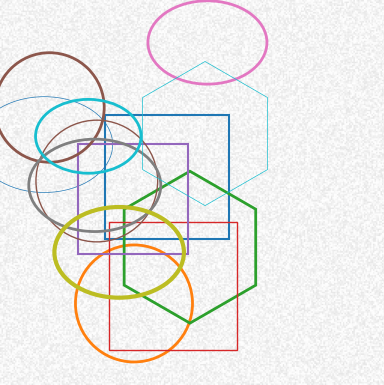[{"shape": "square", "thickness": 1.5, "radius": 0.81, "center": [0.434, 0.539]}, {"shape": "oval", "thickness": 0.5, "radius": 0.89, "center": [0.115, 0.624]}, {"shape": "circle", "thickness": 2, "radius": 0.76, "center": [0.348, 0.212]}, {"shape": "hexagon", "thickness": 2, "radius": 0.99, "center": [0.493, 0.358]}, {"shape": "square", "thickness": 1, "radius": 0.83, "center": [0.45, 0.257]}, {"shape": "square", "thickness": 1.5, "radius": 0.71, "center": [0.346, 0.483]}, {"shape": "circle", "thickness": 2, "radius": 0.71, "center": [0.128, 0.721]}, {"shape": "circle", "thickness": 1, "radius": 0.79, "center": [0.251, 0.53]}, {"shape": "oval", "thickness": 2, "radius": 0.77, "center": [0.539, 0.89]}, {"shape": "oval", "thickness": 2, "radius": 0.86, "center": [0.246, 0.519]}, {"shape": "oval", "thickness": 3, "radius": 0.84, "center": [0.31, 0.345]}, {"shape": "hexagon", "thickness": 0.5, "radius": 0.94, "center": [0.533, 0.653]}, {"shape": "oval", "thickness": 2, "radius": 0.69, "center": [0.229, 0.646]}]